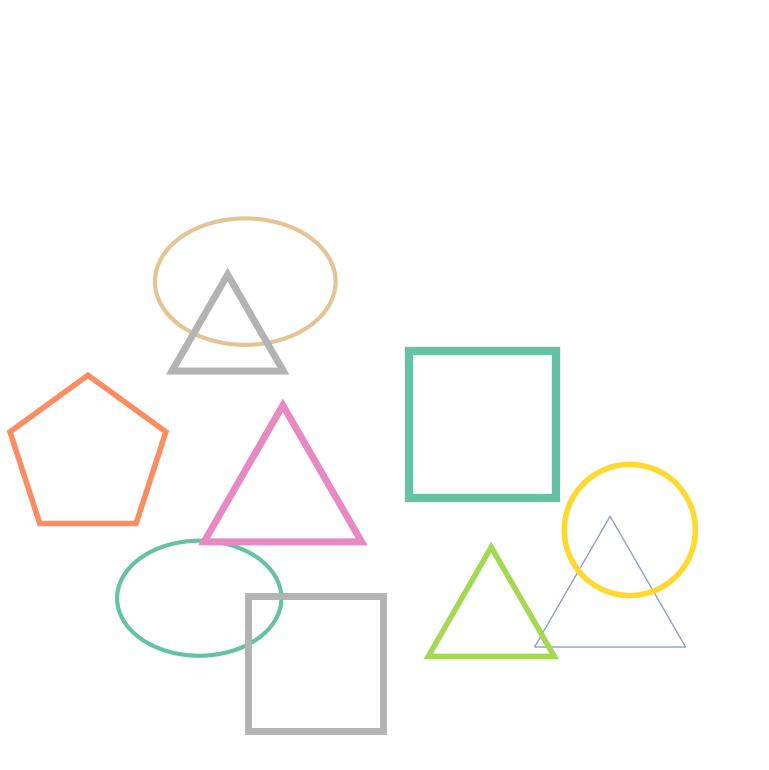[{"shape": "square", "thickness": 3, "radius": 0.48, "center": [0.627, 0.448]}, {"shape": "oval", "thickness": 1.5, "radius": 0.53, "center": [0.259, 0.223]}, {"shape": "pentagon", "thickness": 2, "radius": 0.53, "center": [0.114, 0.406]}, {"shape": "triangle", "thickness": 0.5, "radius": 0.57, "center": [0.792, 0.216]}, {"shape": "triangle", "thickness": 2.5, "radius": 0.59, "center": [0.367, 0.355]}, {"shape": "triangle", "thickness": 2, "radius": 0.47, "center": [0.638, 0.195]}, {"shape": "circle", "thickness": 2, "radius": 0.43, "center": [0.818, 0.312]}, {"shape": "oval", "thickness": 1.5, "radius": 0.59, "center": [0.319, 0.634]}, {"shape": "square", "thickness": 2.5, "radius": 0.44, "center": [0.409, 0.138]}, {"shape": "triangle", "thickness": 2.5, "radius": 0.42, "center": [0.296, 0.56]}]